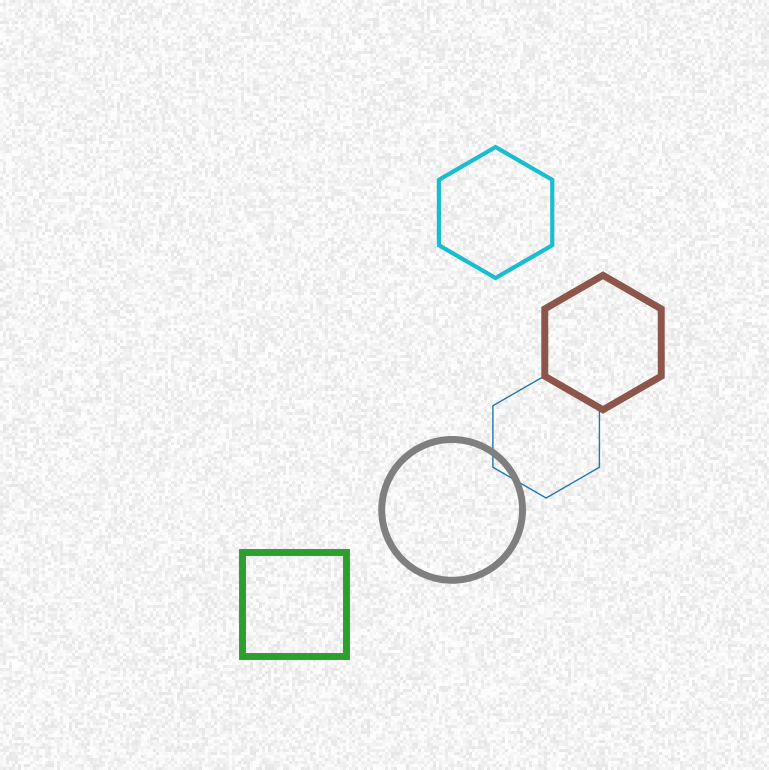[{"shape": "hexagon", "thickness": 0.5, "radius": 0.4, "center": [0.709, 0.433]}, {"shape": "square", "thickness": 2.5, "radius": 0.34, "center": [0.381, 0.216]}, {"shape": "hexagon", "thickness": 2.5, "radius": 0.44, "center": [0.783, 0.555]}, {"shape": "circle", "thickness": 2.5, "radius": 0.46, "center": [0.587, 0.338]}, {"shape": "hexagon", "thickness": 1.5, "radius": 0.43, "center": [0.644, 0.724]}]